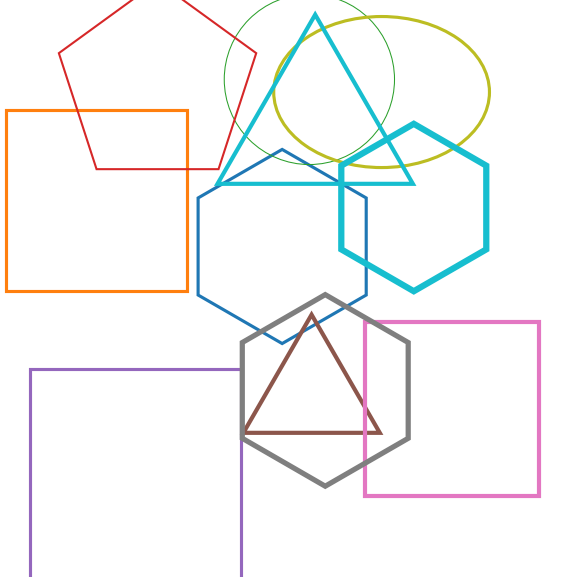[{"shape": "hexagon", "thickness": 1.5, "radius": 0.84, "center": [0.489, 0.572]}, {"shape": "square", "thickness": 1.5, "radius": 0.78, "center": [0.167, 0.652]}, {"shape": "circle", "thickness": 0.5, "radius": 0.74, "center": [0.536, 0.862]}, {"shape": "pentagon", "thickness": 1, "radius": 0.9, "center": [0.273, 0.852]}, {"shape": "square", "thickness": 1.5, "radius": 0.91, "center": [0.234, 0.178]}, {"shape": "triangle", "thickness": 2, "radius": 0.68, "center": [0.54, 0.318]}, {"shape": "square", "thickness": 2, "radius": 0.76, "center": [0.783, 0.291]}, {"shape": "hexagon", "thickness": 2.5, "radius": 0.83, "center": [0.563, 0.323]}, {"shape": "oval", "thickness": 1.5, "radius": 0.93, "center": [0.661, 0.84]}, {"shape": "hexagon", "thickness": 3, "radius": 0.72, "center": [0.717, 0.64]}, {"shape": "triangle", "thickness": 2, "radius": 0.98, "center": [0.546, 0.778]}]